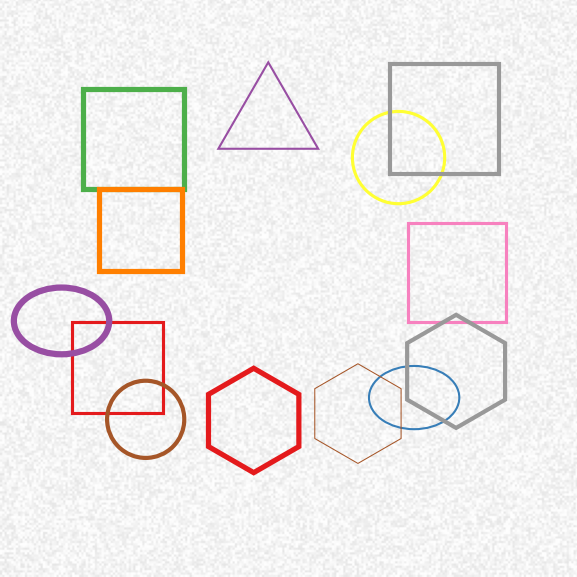[{"shape": "hexagon", "thickness": 2.5, "radius": 0.45, "center": [0.439, 0.271]}, {"shape": "square", "thickness": 1.5, "radius": 0.39, "center": [0.203, 0.363]}, {"shape": "oval", "thickness": 1, "radius": 0.39, "center": [0.717, 0.311]}, {"shape": "square", "thickness": 2.5, "radius": 0.44, "center": [0.232, 0.759]}, {"shape": "triangle", "thickness": 1, "radius": 0.5, "center": [0.465, 0.791]}, {"shape": "oval", "thickness": 3, "radius": 0.41, "center": [0.107, 0.443]}, {"shape": "square", "thickness": 2.5, "radius": 0.36, "center": [0.243, 0.601]}, {"shape": "circle", "thickness": 1.5, "radius": 0.4, "center": [0.69, 0.726]}, {"shape": "circle", "thickness": 2, "radius": 0.33, "center": [0.252, 0.273]}, {"shape": "hexagon", "thickness": 0.5, "radius": 0.43, "center": [0.62, 0.283]}, {"shape": "square", "thickness": 1.5, "radius": 0.43, "center": [0.792, 0.527]}, {"shape": "hexagon", "thickness": 2, "radius": 0.49, "center": [0.79, 0.356]}, {"shape": "square", "thickness": 2, "radius": 0.47, "center": [0.77, 0.793]}]